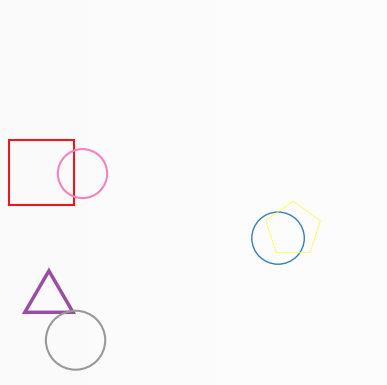[{"shape": "square", "thickness": 1.5, "radius": 0.42, "center": [0.107, 0.552]}, {"shape": "circle", "thickness": 1, "radius": 0.34, "center": [0.718, 0.381]}, {"shape": "triangle", "thickness": 2.5, "radius": 0.36, "center": [0.126, 0.225]}, {"shape": "pentagon", "thickness": 0.5, "radius": 0.37, "center": [0.756, 0.404]}, {"shape": "circle", "thickness": 1.5, "radius": 0.32, "center": [0.213, 0.549]}, {"shape": "circle", "thickness": 1.5, "radius": 0.38, "center": [0.195, 0.116]}]